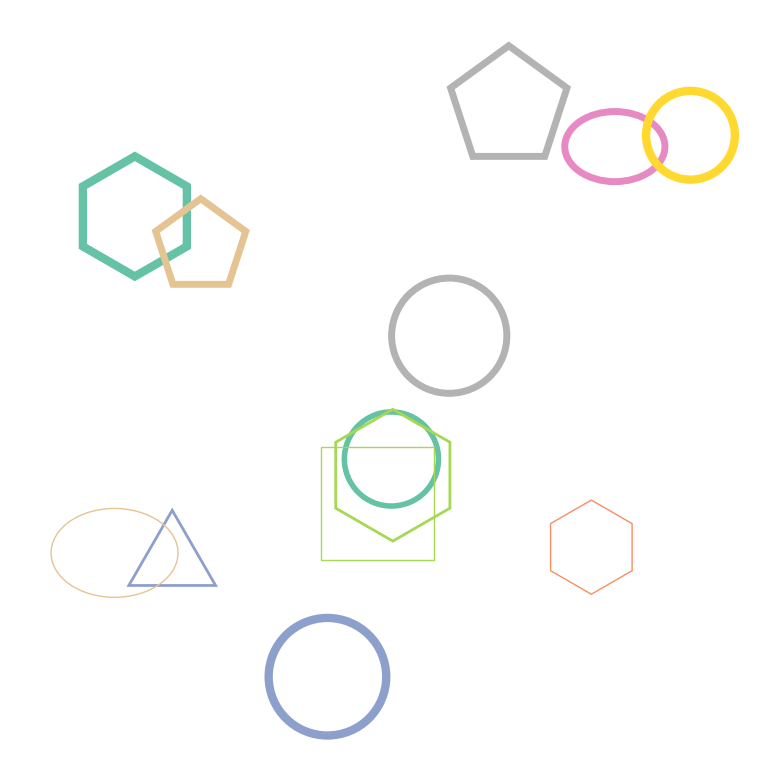[{"shape": "circle", "thickness": 2, "radius": 0.31, "center": [0.508, 0.404]}, {"shape": "hexagon", "thickness": 3, "radius": 0.39, "center": [0.175, 0.719]}, {"shape": "hexagon", "thickness": 0.5, "radius": 0.31, "center": [0.768, 0.289]}, {"shape": "triangle", "thickness": 1, "radius": 0.33, "center": [0.224, 0.272]}, {"shape": "circle", "thickness": 3, "radius": 0.38, "center": [0.425, 0.121]}, {"shape": "oval", "thickness": 2.5, "radius": 0.33, "center": [0.799, 0.81]}, {"shape": "hexagon", "thickness": 1, "radius": 0.43, "center": [0.51, 0.383]}, {"shape": "square", "thickness": 0.5, "radius": 0.37, "center": [0.49, 0.346]}, {"shape": "circle", "thickness": 3, "radius": 0.29, "center": [0.897, 0.824]}, {"shape": "oval", "thickness": 0.5, "radius": 0.41, "center": [0.149, 0.282]}, {"shape": "pentagon", "thickness": 2.5, "radius": 0.31, "center": [0.261, 0.681]}, {"shape": "pentagon", "thickness": 2.5, "radius": 0.4, "center": [0.661, 0.861]}, {"shape": "circle", "thickness": 2.5, "radius": 0.37, "center": [0.583, 0.564]}]